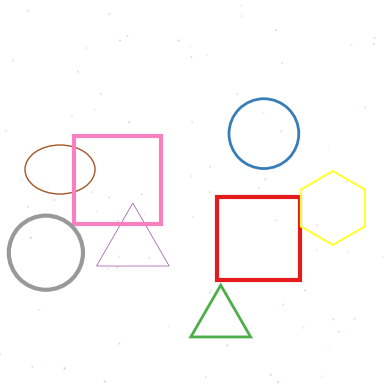[{"shape": "square", "thickness": 3, "radius": 0.54, "center": [0.671, 0.381]}, {"shape": "circle", "thickness": 2, "radius": 0.45, "center": [0.685, 0.653]}, {"shape": "triangle", "thickness": 2, "radius": 0.45, "center": [0.573, 0.17]}, {"shape": "triangle", "thickness": 0.5, "radius": 0.55, "center": [0.345, 0.364]}, {"shape": "hexagon", "thickness": 1.5, "radius": 0.48, "center": [0.865, 0.46]}, {"shape": "oval", "thickness": 1, "radius": 0.45, "center": [0.156, 0.56]}, {"shape": "square", "thickness": 3, "radius": 0.57, "center": [0.305, 0.533]}, {"shape": "circle", "thickness": 3, "radius": 0.48, "center": [0.119, 0.344]}]